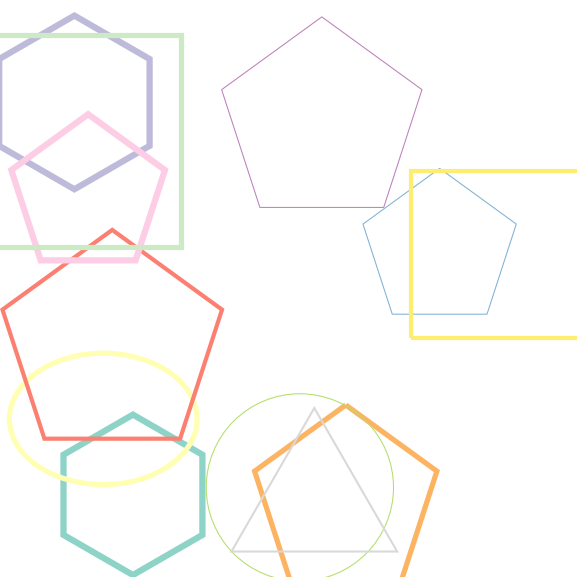[{"shape": "hexagon", "thickness": 3, "radius": 0.69, "center": [0.23, 0.142]}, {"shape": "oval", "thickness": 2.5, "radius": 0.81, "center": [0.179, 0.274]}, {"shape": "hexagon", "thickness": 3, "radius": 0.75, "center": [0.129, 0.822]}, {"shape": "pentagon", "thickness": 2, "radius": 1.0, "center": [0.194, 0.401]}, {"shape": "pentagon", "thickness": 0.5, "radius": 0.7, "center": [0.761, 0.568]}, {"shape": "pentagon", "thickness": 2.5, "radius": 0.83, "center": [0.599, 0.132]}, {"shape": "circle", "thickness": 0.5, "radius": 0.81, "center": [0.519, 0.155]}, {"shape": "pentagon", "thickness": 3, "radius": 0.7, "center": [0.153, 0.661]}, {"shape": "triangle", "thickness": 1, "radius": 0.83, "center": [0.544, 0.127]}, {"shape": "pentagon", "thickness": 0.5, "radius": 0.91, "center": [0.557, 0.788]}, {"shape": "square", "thickness": 2.5, "radius": 0.92, "center": [0.128, 0.755]}, {"shape": "square", "thickness": 2, "radius": 0.72, "center": [0.857, 0.559]}]